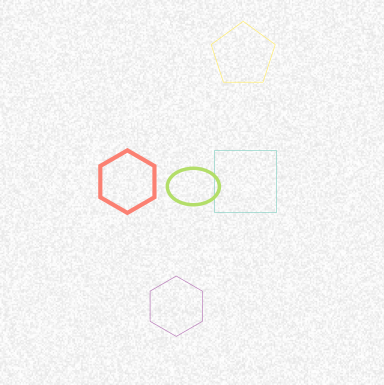[{"shape": "square", "thickness": 0.5, "radius": 0.4, "center": [0.637, 0.529]}, {"shape": "hexagon", "thickness": 3, "radius": 0.41, "center": [0.331, 0.528]}, {"shape": "oval", "thickness": 2.5, "radius": 0.34, "center": [0.502, 0.516]}, {"shape": "hexagon", "thickness": 0.5, "radius": 0.39, "center": [0.458, 0.205]}, {"shape": "pentagon", "thickness": 0.5, "radius": 0.44, "center": [0.632, 0.857]}]